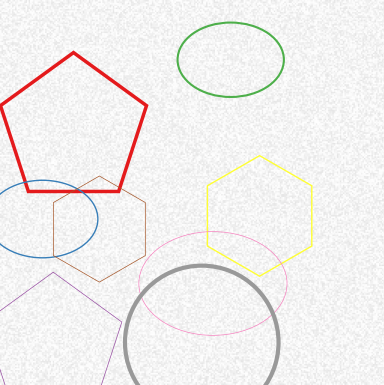[{"shape": "pentagon", "thickness": 2.5, "radius": 1.0, "center": [0.191, 0.664]}, {"shape": "oval", "thickness": 1, "radius": 0.72, "center": [0.11, 0.431]}, {"shape": "oval", "thickness": 1.5, "radius": 0.69, "center": [0.599, 0.845]}, {"shape": "pentagon", "thickness": 0.5, "radius": 0.94, "center": [0.138, 0.106]}, {"shape": "hexagon", "thickness": 1, "radius": 0.78, "center": [0.674, 0.439]}, {"shape": "hexagon", "thickness": 0.5, "radius": 0.69, "center": [0.258, 0.405]}, {"shape": "oval", "thickness": 0.5, "radius": 0.96, "center": [0.553, 0.264]}, {"shape": "circle", "thickness": 3, "radius": 1.0, "center": [0.524, 0.111]}]